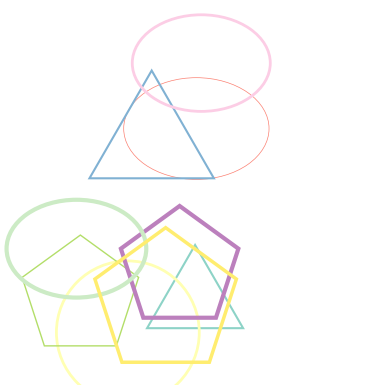[{"shape": "triangle", "thickness": 1.5, "radius": 0.72, "center": [0.507, 0.22]}, {"shape": "circle", "thickness": 2, "radius": 0.93, "center": [0.332, 0.137]}, {"shape": "oval", "thickness": 0.5, "radius": 0.94, "center": [0.51, 0.666]}, {"shape": "triangle", "thickness": 1.5, "radius": 0.93, "center": [0.394, 0.63]}, {"shape": "pentagon", "thickness": 1, "radius": 0.8, "center": [0.209, 0.23]}, {"shape": "oval", "thickness": 2, "radius": 0.9, "center": [0.523, 0.836]}, {"shape": "pentagon", "thickness": 3, "radius": 0.8, "center": [0.467, 0.305]}, {"shape": "oval", "thickness": 3, "radius": 0.91, "center": [0.199, 0.354]}, {"shape": "pentagon", "thickness": 2.5, "radius": 0.97, "center": [0.43, 0.215]}]